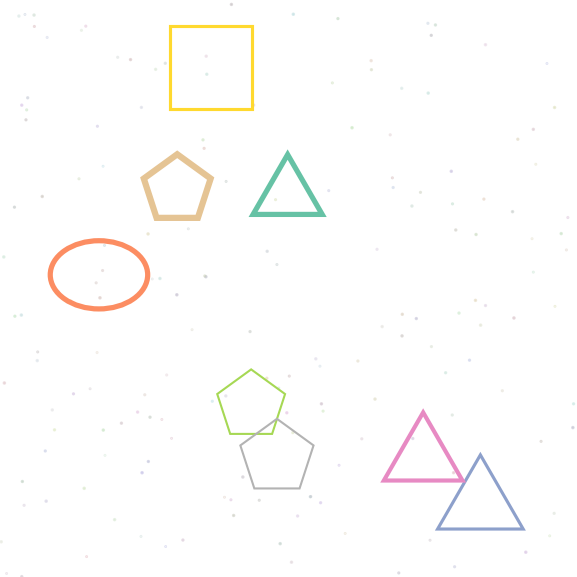[{"shape": "triangle", "thickness": 2.5, "radius": 0.35, "center": [0.498, 0.662]}, {"shape": "oval", "thickness": 2.5, "radius": 0.42, "center": [0.171, 0.523]}, {"shape": "triangle", "thickness": 1.5, "radius": 0.43, "center": [0.832, 0.126]}, {"shape": "triangle", "thickness": 2, "radius": 0.39, "center": [0.733, 0.206]}, {"shape": "pentagon", "thickness": 1, "radius": 0.31, "center": [0.435, 0.298]}, {"shape": "square", "thickness": 1.5, "radius": 0.36, "center": [0.366, 0.882]}, {"shape": "pentagon", "thickness": 3, "radius": 0.3, "center": [0.307, 0.671]}, {"shape": "pentagon", "thickness": 1, "radius": 0.33, "center": [0.48, 0.207]}]